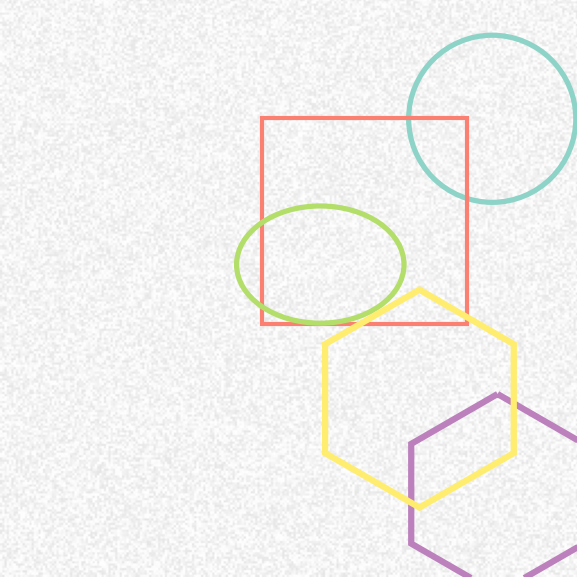[{"shape": "circle", "thickness": 2.5, "radius": 0.72, "center": [0.852, 0.793]}, {"shape": "square", "thickness": 2, "radius": 0.89, "center": [0.631, 0.616]}, {"shape": "oval", "thickness": 2.5, "radius": 0.72, "center": [0.555, 0.541]}, {"shape": "hexagon", "thickness": 3, "radius": 0.86, "center": [0.862, 0.144]}, {"shape": "hexagon", "thickness": 3, "radius": 0.94, "center": [0.726, 0.309]}]